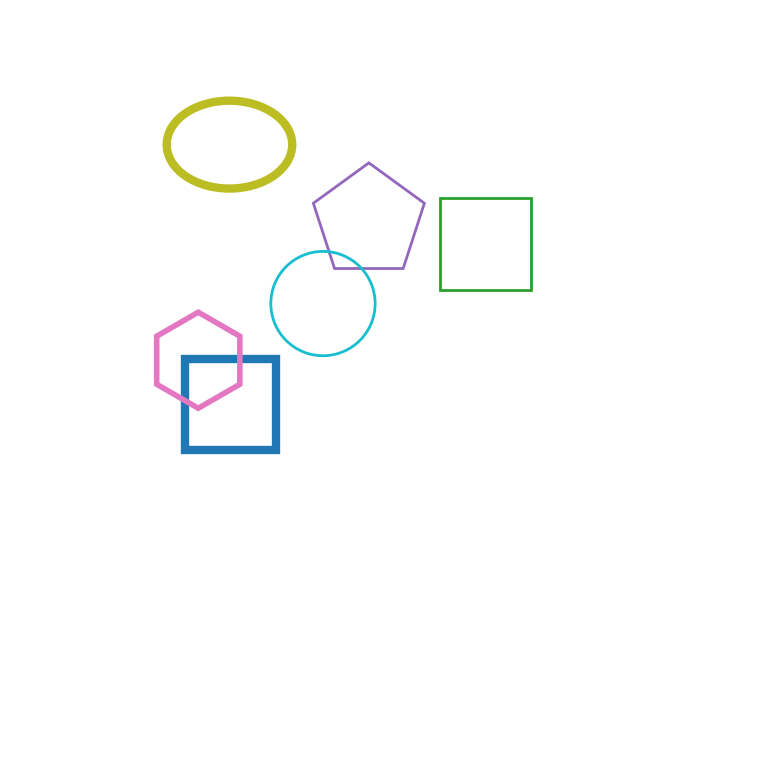[{"shape": "square", "thickness": 3, "radius": 0.3, "center": [0.3, 0.475]}, {"shape": "square", "thickness": 1, "radius": 0.3, "center": [0.631, 0.683]}, {"shape": "pentagon", "thickness": 1, "radius": 0.38, "center": [0.479, 0.713]}, {"shape": "hexagon", "thickness": 2, "radius": 0.31, "center": [0.257, 0.532]}, {"shape": "oval", "thickness": 3, "radius": 0.41, "center": [0.298, 0.812]}, {"shape": "circle", "thickness": 1, "radius": 0.34, "center": [0.419, 0.606]}]